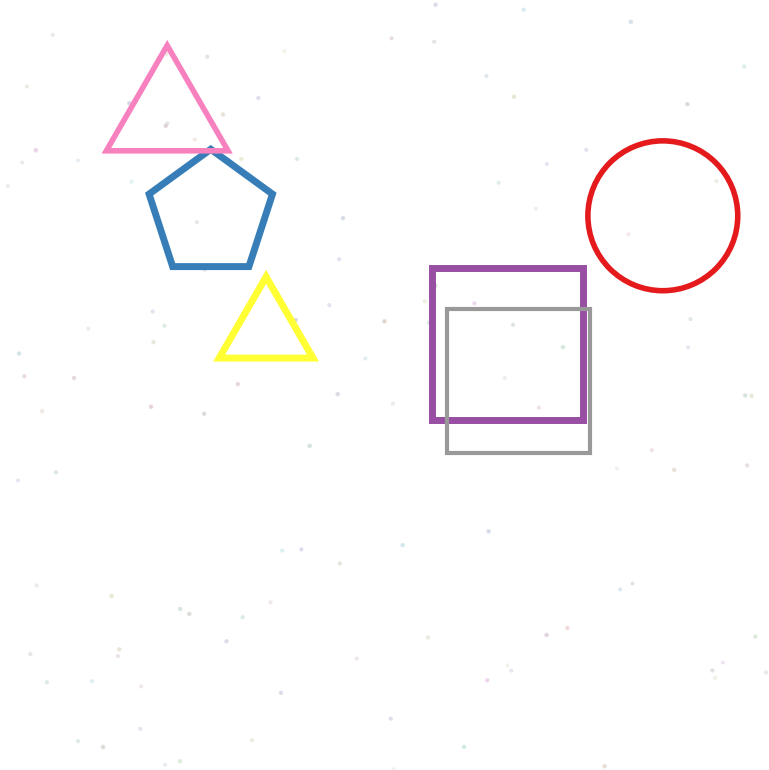[{"shape": "circle", "thickness": 2, "radius": 0.49, "center": [0.861, 0.72]}, {"shape": "pentagon", "thickness": 2.5, "radius": 0.42, "center": [0.274, 0.722]}, {"shape": "square", "thickness": 2.5, "radius": 0.49, "center": [0.659, 0.553]}, {"shape": "triangle", "thickness": 2.5, "radius": 0.35, "center": [0.346, 0.57]}, {"shape": "triangle", "thickness": 2, "radius": 0.46, "center": [0.217, 0.85]}, {"shape": "square", "thickness": 1.5, "radius": 0.47, "center": [0.673, 0.505]}]